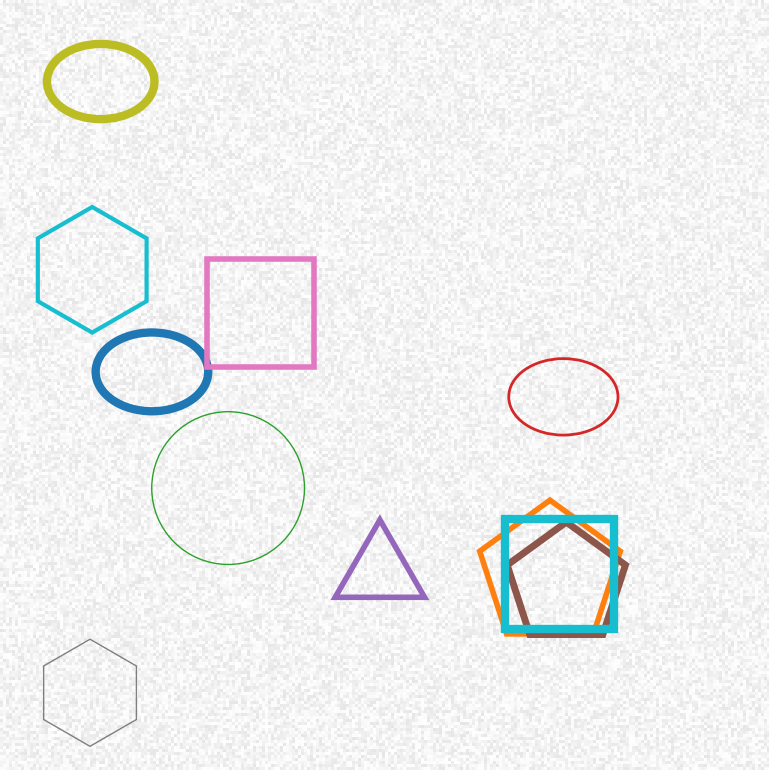[{"shape": "oval", "thickness": 3, "radius": 0.37, "center": [0.197, 0.517]}, {"shape": "pentagon", "thickness": 2, "radius": 0.48, "center": [0.714, 0.254]}, {"shape": "circle", "thickness": 0.5, "radius": 0.5, "center": [0.296, 0.366]}, {"shape": "oval", "thickness": 1, "radius": 0.35, "center": [0.732, 0.485]}, {"shape": "triangle", "thickness": 2, "radius": 0.34, "center": [0.493, 0.258]}, {"shape": "pentagon", "thickness": 2.5, "radius": 0.4, "center": [0.735, 0.241]}, {"shape": "square", "thickness": 2, "radius": 0.35, "center": [0.338, 0.593]}, {"shape": "hexagon", "thickness": 0.5, "radius": 0.35, "center": [0.117, 0.1]}, {"shape": "oval", "thickness": 3, "radius": 0.35, "center": [0.131, 0.894]}, {"shape": "hexagon", "thickness": 1.5, "radius": 0.41, "center": [0.12, 0.65]}, {"shape": "square", "thickness": 3, "radius": 0.36, "center": [0.727, 0.254]}]